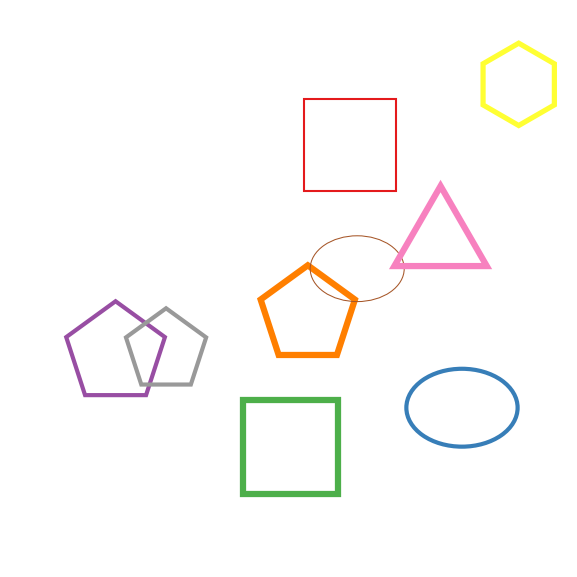[{"shape": "square", "thickness": 1, "radius": 0.4, "center": [0.606, 0.748]}, {"shape": "oval", "thickness": 2, "radius": 0.48, "center": [0.8, 0.293]}, {"shape": "square", "thickness": 3, "radius": 0.41, "center": [0.503, 0.225]}, {"shape": "pentagon", "thickness": 2, "radius": 0.45, "center": [0.2, 0.388]}, {"shape": "pentagon", "thickness": 3, "radius": 0.43, "center": [0.533, 0.454]}, {"shape": "hexagon", "thickness": 2.5, "radius": 0.36, "center": [0.898, 0.853]}, {"shape": "oval", "thickness": 0.5, "radius": 0.41, "center": [0.619, 0.534]}, {"shape": "triangle", "thickness": 3, "radius": 0.46, "center": [0.763, 0.585]}, {"shape": "pentagon", "thickness": 2, "radius": 0.36, "center": [0.288, 0.392]}]